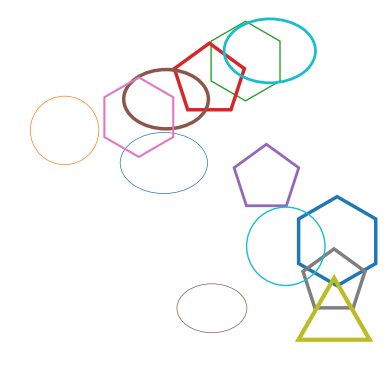[{"shape": "oval", "thickness": 0.5, "radius": 0.57, "center": [0.426, 0.577]}, {"shape": "hexagon", "thickness": 2.5, "radius": 0.58, "center": [0.876, 0.373]}, {"shape": "circle", "thickness": 0.5, "radius": 0.44, "center": [0.168, 0.661]}, {"shape": "hexagon", "thickness": 1, "radius": 0.52, "center": [0.638, 0.841]}, {"shape": "pentagon", "thickness": 2.5, "radius": 0.48, "center": [0.544, 0.792]}, {"shape": "pentagon", "thickness": 2, "radius": 0.44, "center": [0.692, 0.537]}, {"shape": "oval", "thickness": 0.5, "radius": 0.45, "center": [0.55, 0.199]}, {"shape": "oval", "thickness": 2.5, "radius": 0.55, "center": [0.431, 0.742]}, {"shape": "hexagon", "thickness": 1.5, "radius": 0.52, "center": [0.361, 0.696]}, {"shape": "pentagon", "thickness": 2.5, "radius": 0.42, "center": [0.868, 0.269]}, {"shape": "triangle", "thickness": 3, "radius": 0.53, "center": [0.868, 0.171]}, {"shape": "circle", "thickness": 1, "radius": 0.51, "center": [0.742, 0.36]}, {"shape": "oval", "thickness": 2, "radius": 0.59, "center": [0.701, 0.868]}]